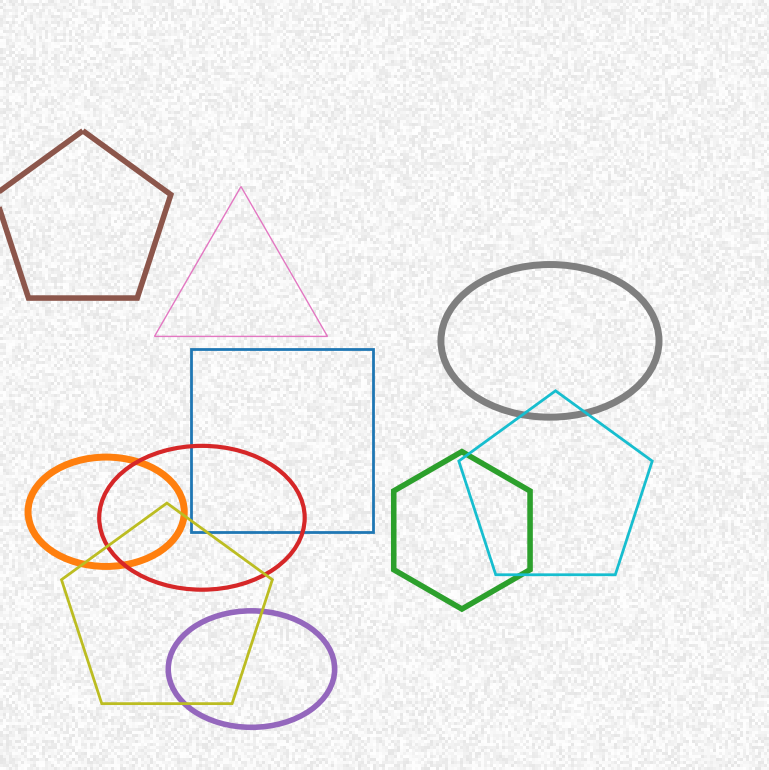[{"shape": "square", "thickness": 1, "radius": 0.59, "center": [0.366, 0.428]}, {"shape": "oval", "thickness": 2.5, "radius": 0.51, "center": [0.138, 0.335]}, {"shape": "hexagon", "thickness": 2, "radius": 0.51, "center": [0.6, 0.311]}, {"shape": "oval", "thickness": 1.5, "radius": 0.67, "center": [0.262, 0.328]}, {"shape": "oval", "thickness": 2, "radius": 0.54, "center": [0.327, 0.131]}, {"shape": "pentagon", "thickness": 2, "radius": 0.6, "center": [0.108, 0.71]}, {"shape": "triangle", "thickness": 0.5, "radius": 0.65, "center": [0.313, 0.628]}, {"shape": "oval", "thickness": 2.5, "radius": 0.71, "center": [0.714, 0.557]}, {"shape": "pentagon", "thickness": 1, "radius": 0.72, "center": [0.217, 0.203]}, {"shape": "pentagon", "thickness": 1, "radius": 0.66, "center": [0.721, 0.36]}]